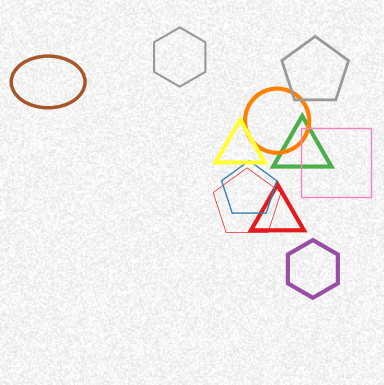[{"shape": "pentagon", "thickness": 0.5, "radius": 0.46, "center": [0.642, 0.471]}, {"shape": "triangle", "thickness": 3, "radius": 0.4, "center": [0.721, 0.442]}, {"shape": "pentagon", "thickness": 1, "radius": 0.38, "center": [0.647, 0.507]}, {"shape": "triangle", "thickness": 3, "radius": 0.44, "center": [0.785, 0.611]}, {"shape": "hexagon", "thickness": 3, "radius": 0.37, "center": [0.813, 0.301]}, {"shape": "circle", "thickness": 3, "radius": 0.42, "center": [0.72, 0.687]}, {"shape": "triangle", "thickness": 3, "radius": 0.37, "center": [0.624, 0.615]}, {"shape": "oval", "thickness": 2.5, "radius": 0.48, "center": [0.125, 0.787]}, {"shape": "square", "thickness": 1, "radius": 0.45, "center": [0.873, 0.578]}, {"shape": "pentagon", "thickness": 2, "radius": 0.46, "center": [0.819, 0.814]}, {"shape": "hexagon", "thickness": 1.5, "radius": 0.38, "center": [0.467, 0.852]}]